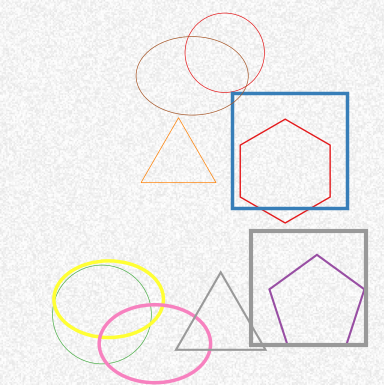[{"shape": "hexagon", "thickness": 1, "radius": 0.67, "center": [0.741, 0.556]}, {"shape": "circle", "thickness": 0.5, "radius": 0.52, "center": [0.584, 0.863]}, {"shape": "square", "thickness": 2.5, "radius": 0.75, "center": [0.752, 0.609]}, {"shape": "circle", "thickness": 0.5, "radius": 0.64, "center": [0.265, 0.183]}, {"shape": "pentagon", "thickness": 1.5, "radius": 0.65, "center": [0.823, 0.208]}, {"shape": "triangle", "thickness": 0.5, "radius": 0.56, "center": [0.464, 0.582]}, {"shape": "oval", "thickness": 2.5, "radius": 0.71, "center": [0.282, 0.223]}, {"shape": "oval", "thickness": 0.5, "radius": 0.73, "center": [0.499, 0.803]}, {"shape": "oval", "thickness": 2.5, "radius": 0.72, "center": [0.402, 0.107]}, {"shape": "triangle", "thickness": 1.5, "radius": 0.67, "center": [0.573, 0.159]}, {"shape": "square", "thickness": 3, "radius": 0.74, "center": [0.802, 0.252]}]